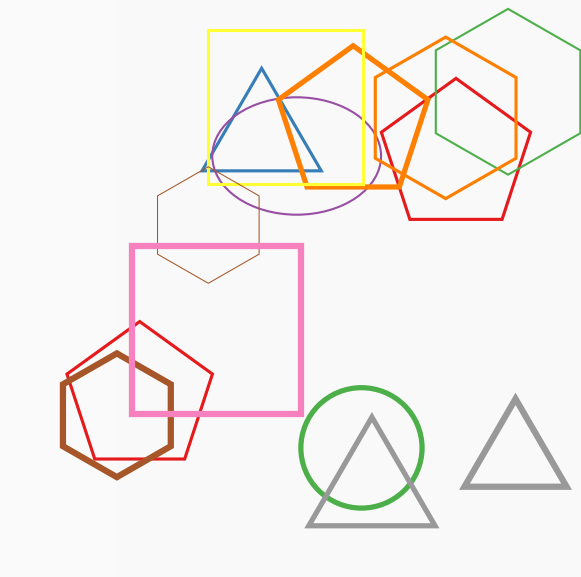[{"shape": "pentagon", "thickness": 1.5, "radius": 0.66, "center": [0.24, 0.311]}, {"shape": "pentagon", "thickness": 1.5, "radius": 0.67, "center": [0.784, 0.728]}, {"shape": "triangle", "thickness": 1.5, "radius": 0.59, "center": [0.45, 0.763]}, {"shape": "circle", "thickness": 2.5, "radius": 0.52, "center": [0.622, 0.224]}, {"shape": "hexagon", "thickness": 1, "radius": 0.72, "center": [0.874, 0.84]}, {"shape": "oval", "thickness": 1, "radius": 0.73, "center": [0.51, 0.729]}, {"shape": "pentagon", "thickness": 2.5, "radius": 0.68, "center": [0.608, 0.785]}, {"shape": "hexagon", "thickness": 1.5, "radius": 0.7, "center": [0.767, 0.795]}, {"shape": "square", "thickness": 1.5, "radius": 0.67, "center": [0.491, 0.814]}, {"shape": "hexagon", "thickness": 0.5, "radius": 0.5, "center": [0.358, 0.61]}, {"shape": "hexagon", "thickness": 3, "radius": 0.54, "center": [0.201, 0.28]}, {"shape": "square", "thickness": 3, "radius": 0.73, "center": [0.373, 0.428]}, {"shape": "triangle", "thickness": 2.5, "radius": 0.63, "center": [0.64, 0.151]}, {"shape": "triangle", "thickness": 3, "radius": 0.51, "center": [0.887, 0.207]}]